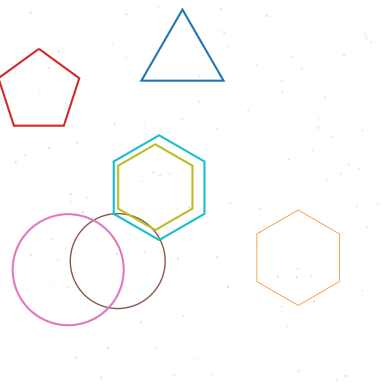[{"shape": "triangle", "thickness": 1.5, "radius": 0.62, "center": [0.474, 0.852]}, {"shape": "hexagon", "thickness": 0.5, "radius": 0.62, "center": [0.774, 0.331]}, {"shape": "pentagon", "thickness": 1.5, "radius": 0.55, "center": [0.101, 0.763]}, {"shape": "circle", "thickness": 1, "radius": 0.62, "center": [0.306, 0.322]}, {"shape": "circle", "thickness": 1.5, "radius": 0.72, "center": [0.177, 0.299]}, {"shape": "hexagon", "thickness": 1.5, "radius": 0.56, "center": [0.403, 0.514]}, {"shape": "hexagon", "thickness": 1.5, "radius": 0.68, "center": [0.413, 0.513]}]